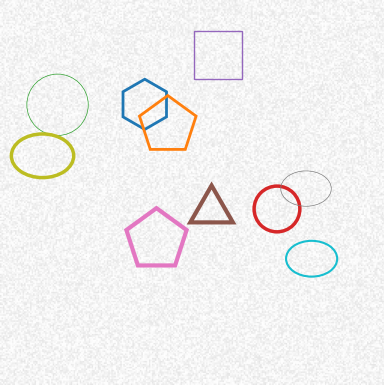[{"shape": "hexagon", "thickness": 2, "radius": 0.33, "center": [0.376, 0.729]}, {"shape": "pentagon", "thickness": 2, "radius": 0.39, "center": [0.436, 0.674]}, {"shape": "circle", "thickness": 0.5, "radius": 0.4, "center": [0.149, 0.728]}, {"shape": "circle", "thickness": 2.5, "radius": 0.3, "center": [0.719, 0.457]}, {"shape": "square", "thickness": 1, "radius": 0.31, "center": [0.567, 0.856]}, {"shape": "triangle", "thickness": 3, "radius": 0.32, "center": [0.55, 0.454]}, {"shape": "pentagon", "thickness": 3, "radius": 0.41, "center": [0.406, 0.377]}, {"shape": "oval", "thickness": 0.5, "radius": 0.33, "center": [0.795, 0.51]}, {"shape": "oval", "thickness": 2.5, "radius": 0.41, "center": [0.11, 0.595]}, {"shape": "oval", "thickness": 1.5, "radius": 0.33, "center": [0.809, 0.328]}]